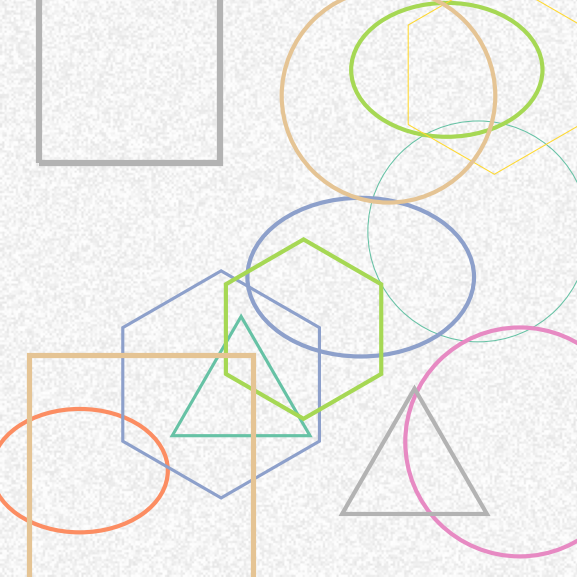[{"shape": "triangle", "thickness": 1.5, "radius": 0.69, "center": [0.418, 0.314]}, {"shape": "circle", "thickness": 0.5, "radius": 0.96, "center": [0.828, 0.598]}, {"shape": "oval", "thickness": 2, "radius": 0.76, "center": [0.138, 0.184]}, {"shape": "hexagon", "thickness": 1.5, "radius": 0.98, "center": [0.383, 0.333]}, {"shape": "oval", "thickness": 2, "radius": 0.98, "center": [0.625, 0.519]}, {"shape": "circle", "thickness": 2, "radius": 0.99, "center": [0.9, 0.234]}, {"shape": "oval", "thickness": 2, "radius": 0.83, "center": [0.774, 0.878]}, {"shape": "hexagon", "thickness": 2, "radius": 0.78, "center": [0.526, 0.429]}, {"shape": "hexagon", "thickness": 0.5, "radius": 0.86, "center": [0.856, 0.87]}, {"shape": "square", "thickness": 2.5, "radius": 0.97, "center": [0.244, 0.191]}, {"shape": "circle", "thickness": 2, "radius": 0.92, "center": [0.673, 0.833]}, {"shape": "square", "thickness": 3, "radius": 0.78, "center": [0.224, 0.873]}, {"shape": "triangle", "thickness": 2, "radius": 0.72, "center": [0.718, 0.182]}]